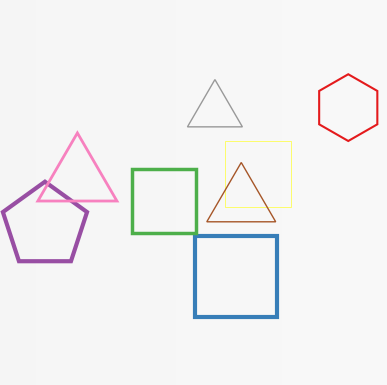[{"shape": "hexagon", "thickness": 1.5, "radius": 0.43, "center": [0.899, 0.72]}, {"shape": "square", "thickness": 3, "radius": 0.52, "center": [0.609, 0.281]}, {"shape": "square", "thickness": 2.5, "radius": 0.42, "center": [0.423, 0.478]}, {"shape": "pentagon", "thickness": 3, "radius": 0.57, "center": [0.116, 0.414]}, {"shape": "square", "thickness": 0.5, "radius": 0.43, "center": [0.666, 0.548]}, {"shape": "triangle", "thickness": 1, "radius": 0.51, "center": [0.623, 0.475]}, {"shape": "triangle", "thickness": 2, "radius": 0.59, "center": [0.2, 0.537]}, {"shape": "triangle", "thickness": 1, "radius": 0.41, "center": [0.555, 0.711]}]